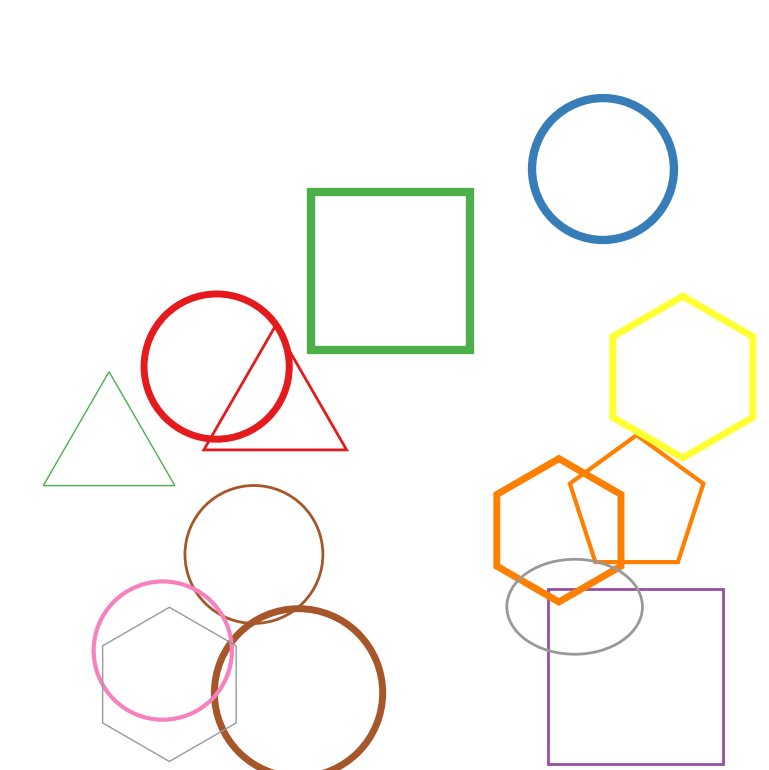[{"shape": "circle", "thickness": 2.5, "radius": 0.47, "center": [0.281, 0.524]}, {"shape": "triangle", "thickness": 1, "radius": 0.54, "center": [0.357, 0.469]}, {"shape": "circle", "thickness": 3, "radius": 0.46, "center": [0.783, 0.78]}, {"shape": "square", "thickness": 3, "radius": 0.51, "center": [0.507, 0.648]}, {"shape": "triangle", "thickness": 0.5, "radius": 0.49, "center": [0.142, 0.419]}, {"shape": "square", "thickness": 1, "radius": 0.57, "center": [0.825, 0.122]}, {"shape": "hexagon", "thickness": 2.5, "radius": 0.47, "center": [0.726, 0.311]}, {"shape": "pentagon", "thickness": 1.5, "radius": 0.46, "center": [0.827, 0.344]}, {"shape": "hexagon", "thickness": 2.5, "radius": 0.52, "center": [0.887, 0.51]}, {"shape": "circle", "thickness": 2.5, "radius": 0.55, "center": [0.388, 0.1]}, {"shape": "circle", "thickness": 1, "radius": 0.45, "center": [0.33, 0.28]}, {"shape": "circle", "thickness": 1.5, "radius": 0.45, "center": [0.211, 0.155]}, {"shape": "oval", "thickness": 1, "radius": 0.44, "center": [0.746, 0.212]}, {"shape": "hexagon", "thickness": 0.5, "radius": 0.5, "center": [0.22, 0.111]}]